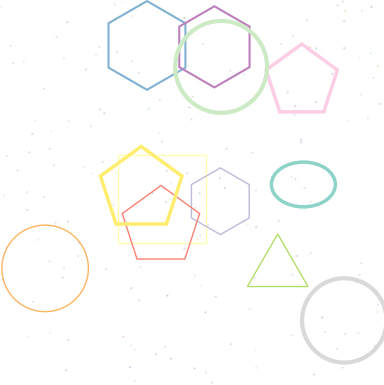[{"shape": "oval", "thickness": 2.5, "radius": 0.42, "center": [0.788, 0.521]}, {"shape": "square", "thickness": 1, "radius": 0.57, "center": [0.421, 0.483]}, {"shape": "hexagon", "thickness": 1, "radius": 0.43, "center": [0.572, 0.477]}, {"shape": "pentagon", "thickness": 1, "radius": 0.53, "center": [0.418, 0.413]}, {"shape": "hexagon", "thickness": 1.5, "radius": 0.58, "center": [0.382, 0.882]}, {"shape": "circle", "thickness": 1, "radius": 0.56, "center": [0.117, 0.303]}, {"shape": "triangle", "thickness": 1, "radius": 0.45, "center": [0.721, 0.301]}, {"shape": "pentagon", "thickness": 2.5, "radius": 0.49, "center": [0.784, 0.788]}, {"shape": "circle", "thickness": 3, "radius": 0.55, "center": [0.894, 0.168]}, {"shape": "hexagon", "thickness": 1.5, "radius": 0.53, "center": [0.557, 0.878]}, {"shape": "circle", "thickness": 3, "radius": 0.6, "center": [0.574, 0.826]}, {"shape": "pentagon", "thickness": 2.5, "radius": 0.56, "center": [0.367, 0.508]}]